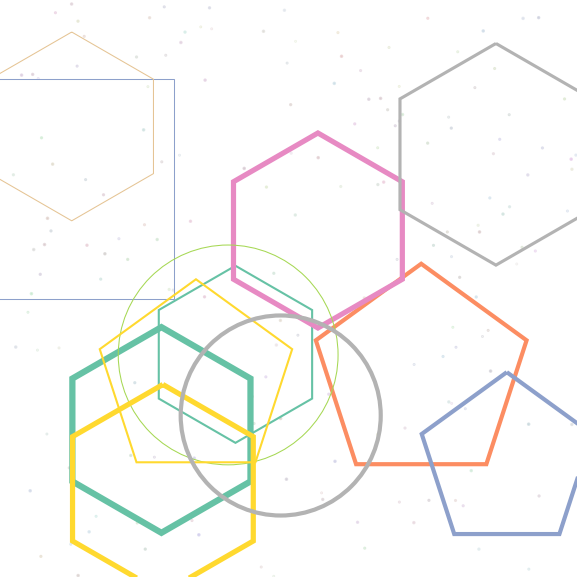[{"shape": "hexagon", "thickness": 3, "radius": 0.89, "center": [0.28, 0.255]}, {"shape": "hexagon", "thickness": 1, "radius": 0.77, "center": [0.408, 0.386]}, {"shape": "pentagon", "thickness": 2, "radius": 0.96, "center": [0.729, 0.351]}, {"shape": "pentagon", "thickness": 2, "radius": 0.77, "center": [0.878, 0.2]}, {"shape": "square", "thickness": 0.5, "radius": 0.95, "center": [0.111, 0.672]}, {"shape": "hexagon", "thickness": 2.5, "radius": 0.84, "center": [0.551, 0.6]}, {"shape": "circle", "thickness": 0.5, "radius": 0.95, "center": [0.395, 0.385]}, {"shape": "pentagon", "thickness": 1, "radius": 0.88, "center": [0.339, 0.34]}, {"shape": "hexagon", "thickness": 2.5, "radius": 0.9, "center": [0.282, 0.153]}, {"shape": "hexagon", "thickness": 0.5, "radius": 0.82, "center": [0.124, 0.78]}, {"shape": "hexagon", "thickness": 1.5, "radius": 0.96, "center": [0.859, 0.732]}, {"shape": "circle", "thickness": 2, "radius": 0.87, "center": [0.486, 0.28]}]